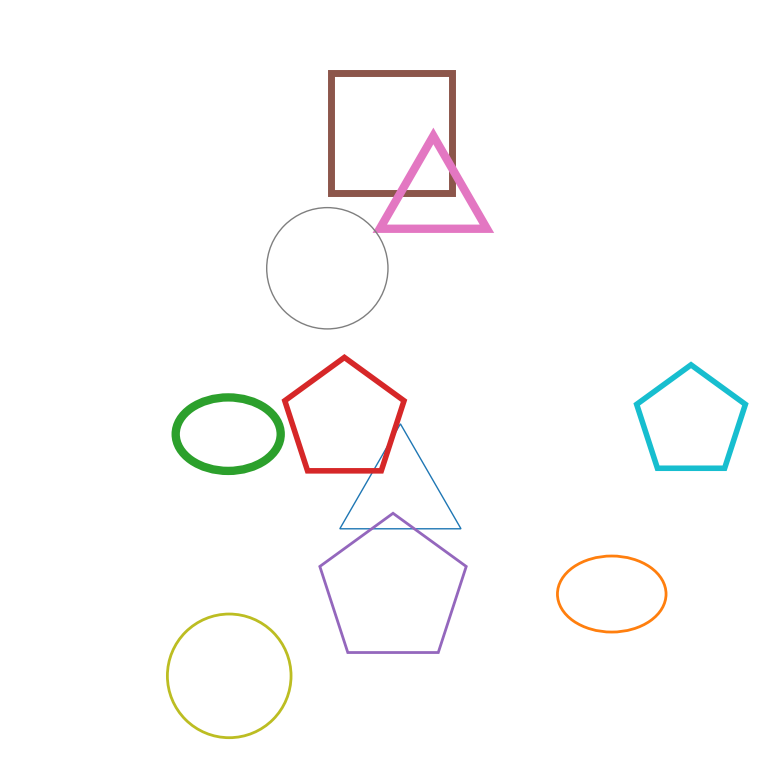[{"shape": "triangle", "thickness": 0.5, "radius": 0.45, "center": [0.52, 0.359]}, {"shape": "oval", "thickness": 1, "radius": 0.35, "center": [0.794, 0.229]}, {"shape": "oval", "thickness": 3, "radius": 0.34, "center": [0.296, 0.436]}, {"shape": "pentagon", "thickness": 2, "radius": 0.41, "center": [0.447, 0.454]}, {"shape": "pentagon", "thickness": 1, "radius": 0.5, "center": [0.51, 0.233]}, {"shape": "square", "thickness": 2.5, "radius": 0.39, "center": [0.508, 0.827]}, {"shape": "triangle", "thickness": 3, "radius": 0.4, "center": [0.563, 0.743]}, {"shape": "circle", "thickness": 0.5, "radius": 0.39, "center": [0.425, 0.652]}, {"shape": "circle", "thickness": 1, "radius": 0.4, "center": [0.298, 0.122]}, {"shape": "pentagon", "thickness": 2, "radius": 0.37, "center": [0.897, 0.452]}]